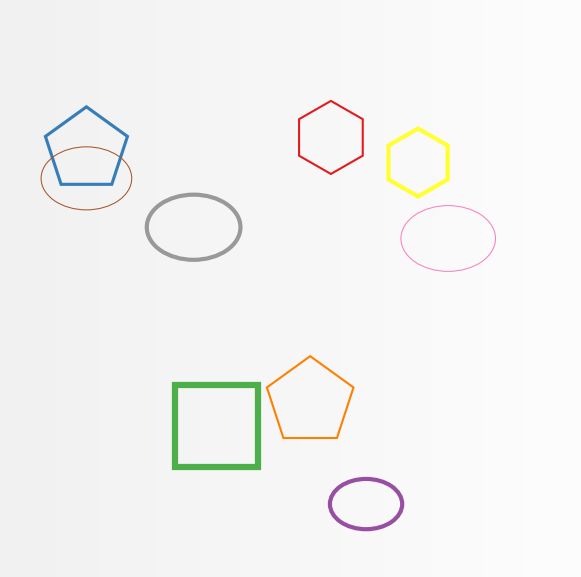[{"shape": "hexagon", "thickness": 1, "radius": 0.32, "center": [0.569, 0.761]}, {"shape": "pentagon", "thickness": 1.5, "radius": 0.37, "center": [0.149, 0.74]}, {"shape": "square", "thickness": 3, "radius": 0.36, "center": [0.372, 0.261]}, {"shape": "oval", "thickness": 2, "radius": 0.31, "center": [0.63, 0.126]}, {"shape": "pentagon", "thickness": 1, "radius": 0.39, "center": [0.534, 0.304]}, {"shape": "hexagon", "thickness": 2, "radius": 0.29, "center": [0.719, 0.718]}, {"shape": "oval", "thickness": 0.5, "radius": 0.39, "center": [0.149, 0.69]}, {"shape": "oval", "thickness": 0.5, "radius": 0.41, "center": [0.771, 0.586]}, {"shape": "oval", "thickness": 2, "radius": 0.4, "center": [0.333, 0.606]}]